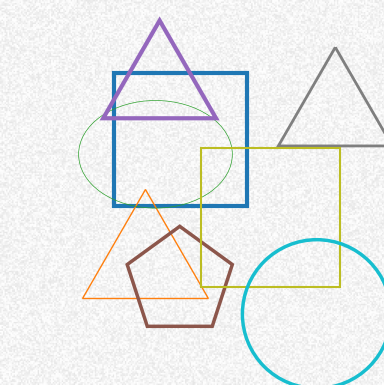[{"shape": "square", "thickness": 3, "radius": 0.86, "center": [0.468, 0.637]}, {"shape": "triangle", "thickness": 1, "radius": 0.94, "center": [0.378, 0.319]}, {"shape": "oval", "thickness": 0.5, "radius": 1.0, "center": [0.404, 0.599]}, {"shape": "triangle", "thickness": 3, "radius": 0.85, "center": [0.415, 0.777]}, {"shape": "pentagon", "thickness": 2.5, "radius": 0.72, "center": [0.467, 0.269]}, {"shape": "triangle", "thickness": 2, "radius": 0.85, "center": [0.871, 0.706]}, {"shape": "square", "thickness": 1.5, "radius": 0.9, "center": [0.702, 0.436]}, {"shape": "circle", "thickness": 2.5, "radius": 0.97, "center": [0.823, 0.184]}]